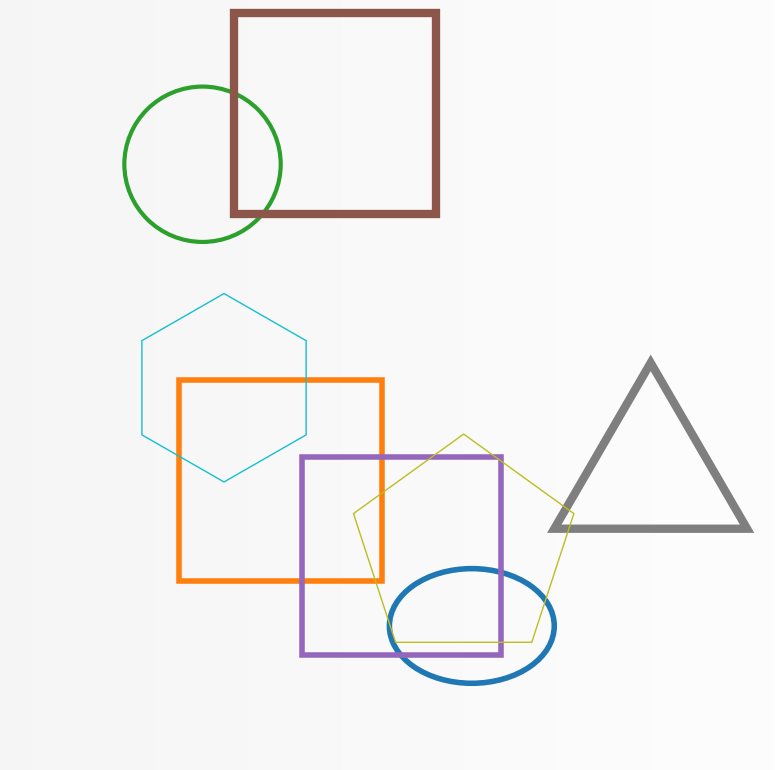[{"shape": "oval", "thickness": 2, "radius": 0.53, "center": [0.609, 0.187]}, {"shape": "square", "thickness": 2, "radius": 0.65, "center": [0.362, 0.375]}, {"shape": "circle", "thickness": 1.5, "radius": 0.5, "center": [0.261, 0.787]}, {"shape": "square", "thickness": 2, "radius": 0.64, "center": [0.518, 0.278]}, {"shape": "square", "thickness": 3, "radius": 0.65, "center": [0.433, 0.853]}, {"shape": "triangle", "thickness": 3, "radius": 0.72, "center": [0.84, 0.385]}, {"shape": "pentagon", "thickness": 0.5, "radius": 0.75, "center": [0.598, 0.287]}, {"shape": "hexagon", "thickness": 0.5, "radius": 0.61, "center": [0.289, 0.496]}]